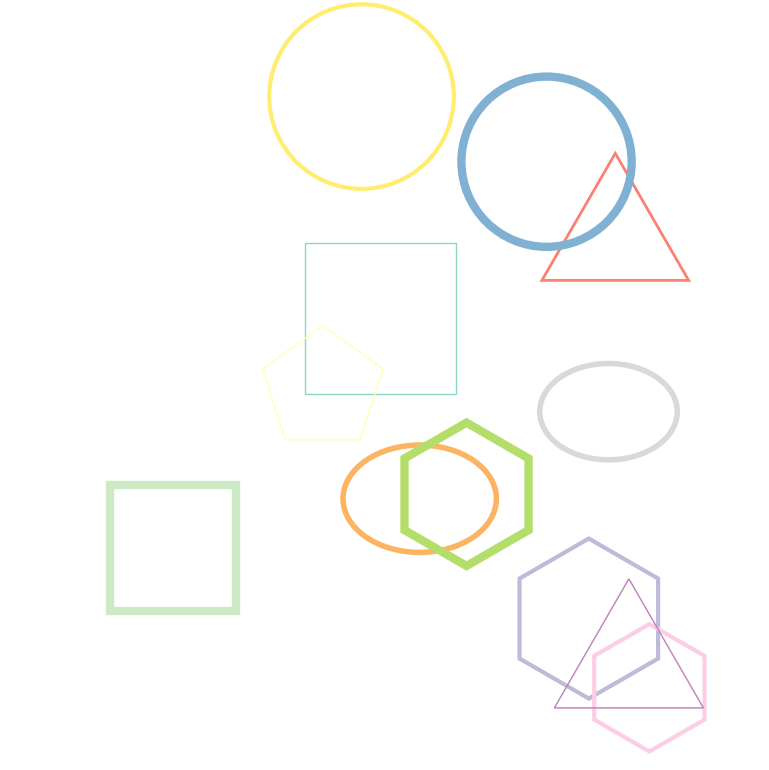[{"shape": "square", "thickness": 0.5, "radius": 0.49, "center": [0.494, 0.587]}, {"shape": "pentagon", "thickness": 0.5, "radius": 0.41, "center": [0.419, 0.495]}, {"shape": "hexagon", "thickness": 1.5, "radius": 0.52, "center": [0.765, 0.197]}, {"shape": "triangle", "thickness": 1, "radius": 0.55, "center": [0.799, 0.691]}, {"shape": "circle", "thickness": 3, "radius": 0.55, "center": [0.71, 0.79]}, {"shape": "oval", "thickness": 2, "radius": 0.5, "center": [0.545, 0.352]}, {"shape": "hexagon", "thickness": 3, "radius": 0.47, "center": [0.606, 0.358]}, {"shape": "hexagon", "thickness": 1.5, "radius": 0.41, "center": [0.843, 0.107]}, {"shape": "oval", "thickness": 2, "radius": 0.45, "center": [0.79, 0.465]}, {"shape": "triangle", "thickness": 0.5, "radius": 0.56, "center": [0.817, 0.136]}, {"shape": "square", "thickness": 3, "radius": 0.41, "center": [0.225, 0.288]}, {"shape": "circle", "thickness": 1.5, "radius": 0.6, "center": [0.47, 0.875]}]